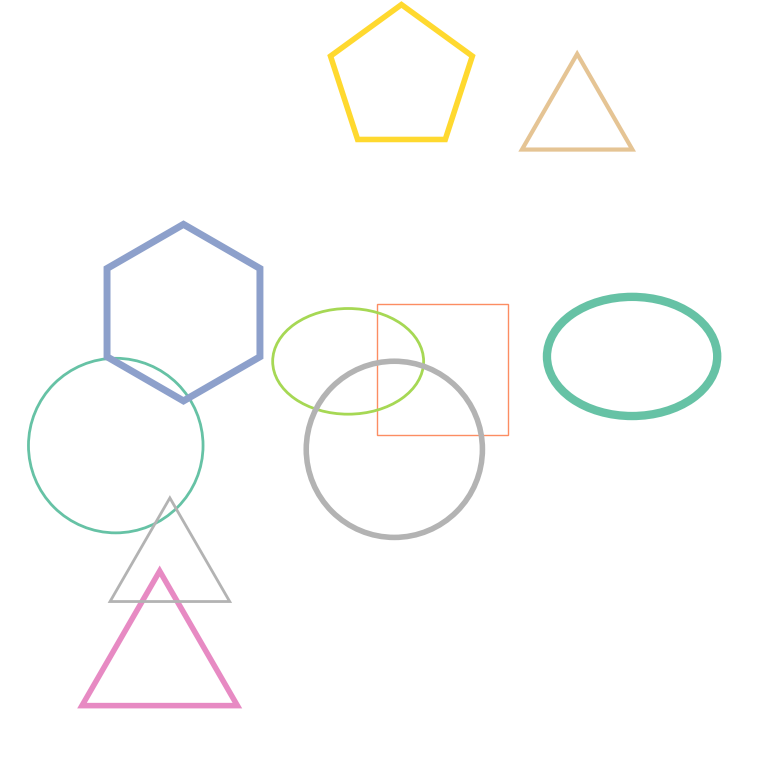[{"shape": "circle", "thickness": 1, "radius": 0.57, "center": [0.15, 0.421]}, {"shape": "oval", "thickness": 3, "radius": 0.55, "center": [0.821, 0.537]}, {"shape": "square", "thickness": 0.5, "radius": 0.43, "center": [0.575, 0.52]}, {"shape": "hexagon", "thickness": 2.5, "radius": 0.57, "center": [0.238, 0.594]}, {"shape": "triangle", "thickness": 2, "radius": 0.58, "center": [0.207, 0.142]}, {"shape": "oval", "thickness": 1, "radius": 0.49, "center": [0.452, 0.531]}, {"shape": "pentagon", "thickness": 2, "radius": 0.48, "center": [0.521, 0.897]}, {"shape": "triangle", "thickness": 1.5, "radius": 0.41, "center": [0.75, 0.847]}, {"shape": "circle", "thickness": 2, "radius": 0.57, "center": [0.512, 0.416]}, {"shape": "triangle", "thickness": 1, "radius": 0.45, "center": [0.221, 0.264]}]